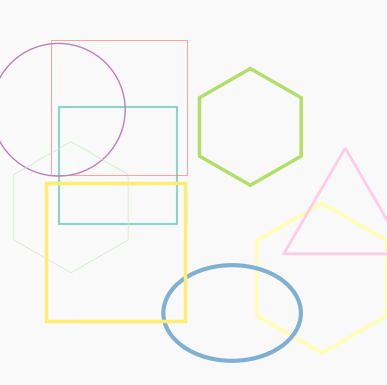[{"shape": "square", "thickness": 1.5, "radius": 0.76, "center": [0.305, 0.57]}, {"shape": "hexagon", "thickness": 2.5, "radius": 0.97, "center": [0.831, 0.278]}, {"shape": "square", "thickness": 0.5, "radius": 0.87, "center": [0.306, 0.722]}, {"shape": "oval", "thickness": 3, "radius": 0.89, "center": [0.599, 0.187]}, {"shape": "hexagon", "thickness": 2.5, "radius": 0.76, "center": [0.646, 0.67]}, {"shape": "triangle", "thickness": 2, "radius": 0.92, "center": [0.891, 0.432]}, {"shape": "circle", "thickness": 1, "radius": 0.86, "center": [0.151, 0.715]}, {"shape": "hexagon", "thickness": 0.5, "radius": 0.85, "center": [0.183, 0.462]}, {"shape": "square", "thickness": 2.5, "radius": 0.9, "center": [0.298, 0.345]}]